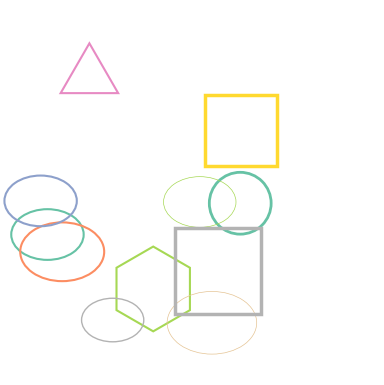[{"shape": "circle", "thickness": 2, "radius": 0.4, "center": [0.624, 0.472]}, {"shape": "oval", "thickness": 1.5, "radius": 0.47, "center": [0.123, 0.391]}, {"shape": "oval", "thickness": 1.5, "radius": 0.55, "center": [0.162, 0.346]}, {"shape": "oval", "thickness": 1.5, "radius": 0.47, "center": [0.105, 0.478]}, {"shape": "triangle", "thickness": 1.5, "radius": 0.43, "center": [0.232, 0.801]}, {"shape": "oval", "thickness": 0.5, "radius": 0.47, "center": [0.519, 0.475]}, {"shape": "hexagon", "thickness": 1.5, "radius": 0.55, "center": [0.398, 0.249]}, {"shape": "square", "thickness": 2.5, "radius": 0.46, "center": [0.626, 0.662]}, {"shape": "oval", "thickness": 0.5, "radius": 0.58, "center": [0.55, 0.162]}, {"shape": "square", "thickness": 2.5, "radius": 0.56, "center": [0.565, 0.295]}, {"shape": "oval", "thickness": 1, "radius": 0.4, "center": [0.293, 0.169]}]